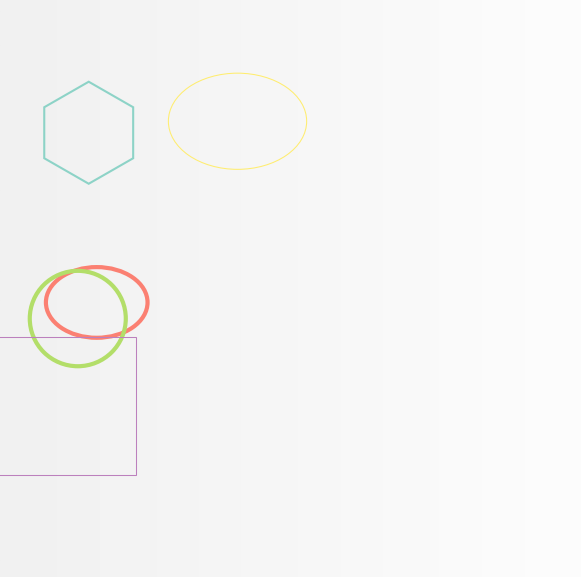[{"shape": "hexagon", "thickness": 1, "radius": 0.44, "center": [0.153, 0.769]}, {"shape": "oval", "thickness": 2, "radius": 0.44, "center": [0.166, 0.475]}, {"shape": "circle", "thickness": 2, "radius": 0.41, "center": [0.134, 0.448]}, {"shape": "square", "thickness": 0.5, "radius": 0.6, "center": [0.115, 0.295]}, {"shape": "oval", "thickness": 0.5, "radius": 0.59, "center": [0.409, 0.789]}]